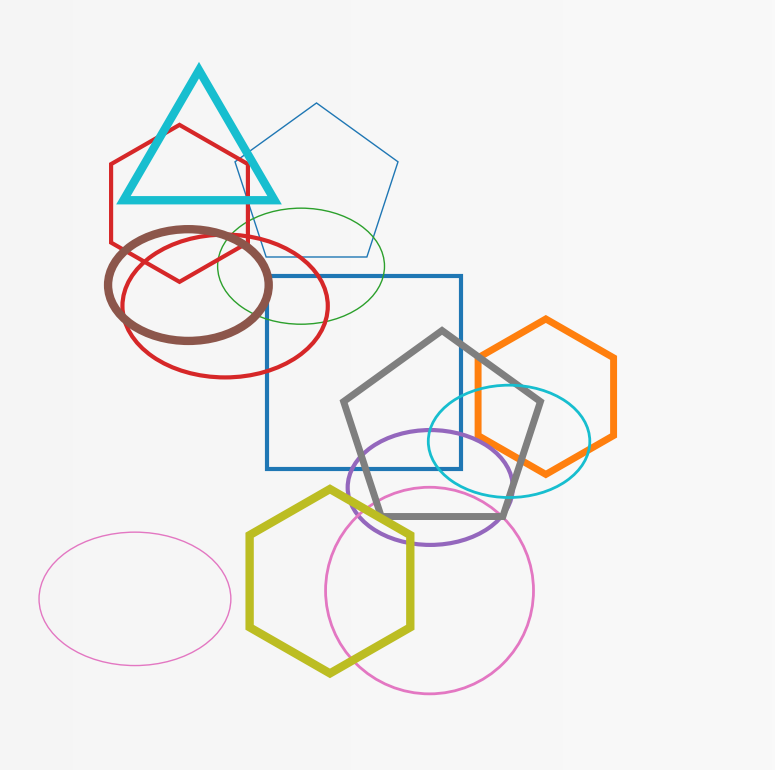[{"shape": "square", "thickness": 1.5, "radius": 0.63, "center": [0.47, 0.517]}, {"shape": "pentagon", "thickness": 0.5, "radius": 0.55, "center": [0.408, 0.756]}, {"shape": "hexagon", "thickness": 2.5, "radius": 0.5, "center": [0.704, 0.485]}, {"shape": "oval", "thickness": 0.5, "radius": 0.54, "center": [0.388, 0.654]}, {"shape": "hexagon", "thickness": 1.5, "radius": 0.51, "center": [0.232, 0.736]}, {"shape": "oval", "thickness": 1.5, "radius": 0.66, "center": [0.29, 0.603]}, {"shape": "oval", "thickness": 1.5, "radius": 0.53, "center": [0.555, 0.367]}, {"shape": "oval", "thickness": 3, "radius": 0.52, "center": [0.243, 0.63]}, {"shape": "oval", "thickness": 0.5, "radius": 0.62, "center": [0.174, 0.222]}, {"shape": "circle", "thickness": 1, "radius": 0.67, "center": [0.554, 0.233]}, {"shape": "pentagon", "thickness": 2.5, "radius": 0.67, "center": [0.57, 0.437]}, {"shape": "hexagon", "thickness": 3, "radius": 0.6, "center": [0.426, 0.245]}, {"shape": "oval", "thickness": 1, "radius": 0.52, "center": [0.657, 0.427]}, {"shape": "triangle", "thickness": 3, "radius": 0.56, "center": [0.257, 0.796]}]